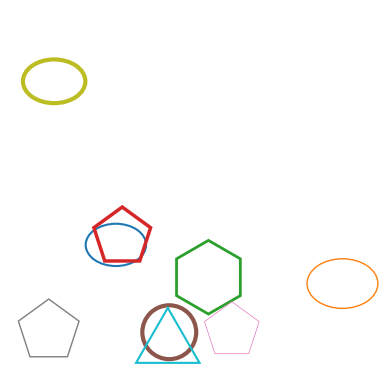[{"shape": "oval", "thickness": 1.5, "radius": 0.39, "center": [0.301, 0.364]}, {"shape": "oval", "thickness": 1, "radius": 0.46, "center": [0.89, 0.263]}, {"shape": "hexagon", "thickness": 2, "radius": 0.48, "center": [0.541, 0.28]}, {"shape": "pentagon", "thickness": 2.5, "radius": 0.39, "center": [0.318, 0.385]}, {"shape": "circle", "thickness": 3, "radius": 0.35, "center": [0.44, 0.137]}, {"shape": "pentagon", "thickness": 0.5, "radius": 0.37, "center": [0.602, 0.142]}, {"shape": "pentagon", "thickness": 1, "radius": 0.41, "center": [0.127, 0.14]}, {"shape": "oval", "thickness": 3, "radius": 0.41, "center": [0.141, 0.789]}, {"shape": "triangle", "thickness": 1.5, "radius": 0.48, "center": [0.436, 0.105]}]